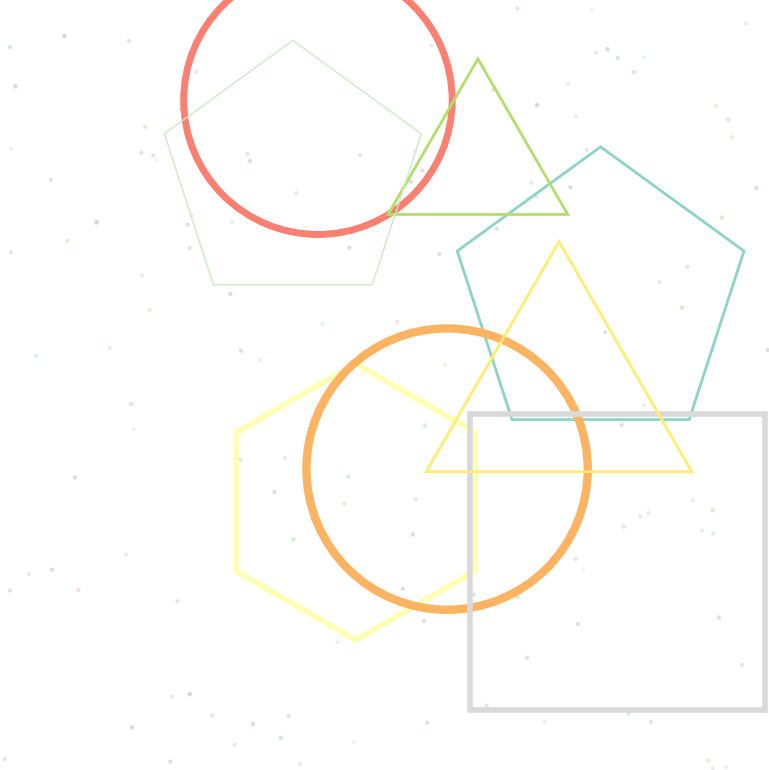[{"shape": "pentagon", "thickness": 1, "radius": 0.98, "center": [0.78, 0.614]}, {"shape": "hexagon", "thickness": 2, "radius": 0.9, "center": [0.462, 0.348]}, {"shape": "circle", "thickness": 2.5, "radius": 0.87, "center": [0.413, 0.87]}, {"shape": "circle", "thickness": 3, "radius": 0.91, "center": [0.581, 0.391]}, {"shape": "triangle", "thickness": 1, "radius": 0.67, "center": [0.621, 0.789]}, {"shape": "square", "thickness": 2, "radius": 0.96, "center": [0.802, 0.271]}, {"shape": "pentagon", "thickness": 0.5, "radius": 0.88, "center": [0.38, 0.772]}, {"shape": "triangle", "thickness": 1, "radius": 1.0, "center": [0.726, 0.487]}]